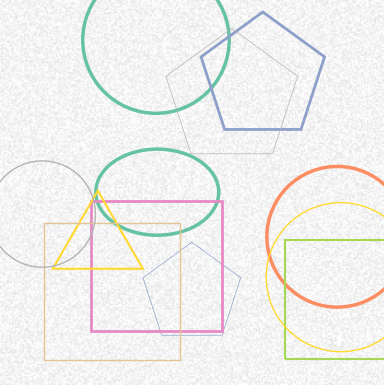[{"shape": "oval", "thickness": 2.5, "radius": 0.8, "center": [0.408, 0.501]}, {"shape": "circle", "thickness": 2.5, "radius": 0.95, "center": [0.405, 0.896]}, {"shape": "circle", "thickness": 2.5, "radius": 0.91, "center": [0.876, 0.385]}, {"shape": "pentagon", "thickness": 2, "radius": 0.84, "center": [0.683, 0.8]}, {"shape": "pentagon", "thickness": 0.5, "radius": 0.67, "center": [0.498, 0.237]}, {"shape": "square", "thickness": 2, "radius": 0.85, "center": [0.407, 0.31]}, {"shape": "square", "thickness": 1.5, "radius": 0.78, "center": [0.895, 0.222]}, {"shape": "triangle", "thickness": 1.5, "radius": 0.68, "center": [0.254, 0.369]}, {"shape": "circle", "thickness": 1, "radius": 0.97, "center": [0.885, 0.28]}, {"shape": "square", "thickness": 1, "radius": 0.89, "center": [0.291, 0.242]}, {"shape": "pentagon", "thickness": 0.5, "radius": 0.9, "center": [0.602, 0.746]}, {"shape": "circle", "thickness": 1, "radius": 0.69, "center": [0.11, 0.444]}]